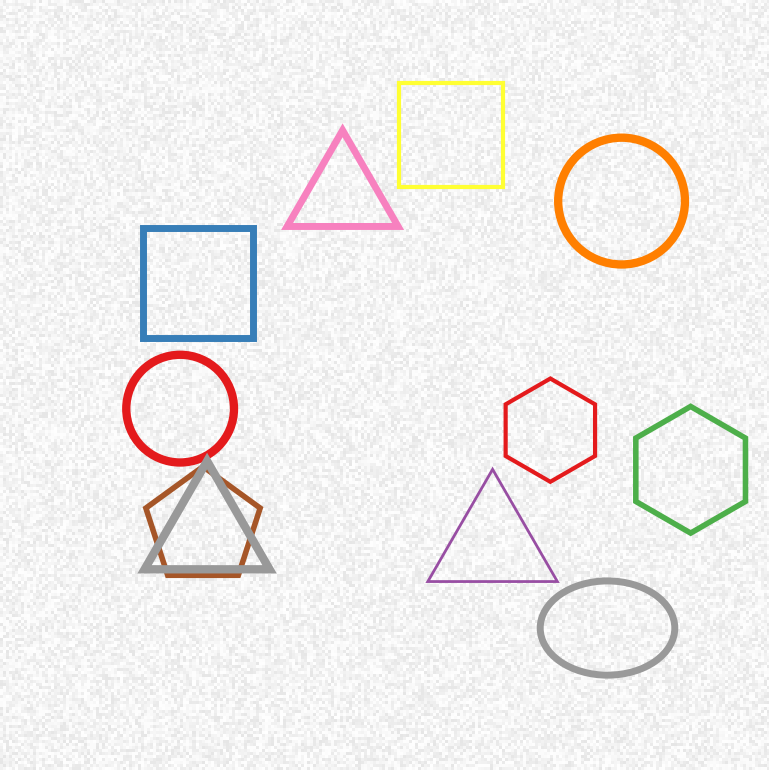[{"shape": "circle", "thickness": 3, "radius": 0.35, "center": [0.234, 0.469]}, {"shape": "hexagon", "thickness": 1.5, "radius": 0.34, "center": [0.715, 0.441]}, {"shape": "square", "thickness": 2.5, "radius": 0.36, "center": [0.257, 0.633]}, {"shape": "hexagon", "thickness": 2, "radius": 0.41, "center": [0.897, 0.39]}, {"shape": "triangle", "thickness": 1, "radius": 0.49, "center": [0.64, 0.293]}, {"shape": "circle", "thickness": 3, "radius": 0.41, "center": [0.807, 0.739]}, {"shape": "square", "thickness": 1.5, "radius": 0.34, "center": [0.586, 0.825]}, {"shape": "pentagon", "thickness": 2, "radius": 0.39, "center": [0.264, 0.316]}, {"shape": "triangle", "thickness": 2.5, "radius": 0.42, "center": [0.445, 0.748]}, {"shape": "oval", "thickness": 2.5, "radius": 0.44, "center": [0.789, 0.184]}, {"shape": "triangle", "thickness": 3, "radius": 0.47, "center": [0.269, 0.307]}]